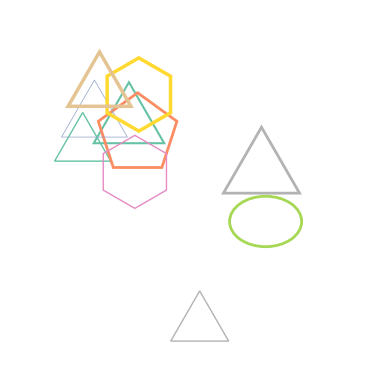[{"shape": "triangle", "thickness": 1, "radius": 0.42, "center": [0.215, 0.624]}, {"shape": "triangle", "thickness": 1.5, "radius": 0.53, "center": [0.335, 0.681]}, {"shape": "pentagon", "thickness": 2, "radius": 0.54, "center": [0.357, 0.652]}, {"shape": "triangle", "thickness": 0.5, "radius": 0.49, "center": [0.245, 0.693]}, {"shape": "hexagon", "thickness": 1, "radius": 0.47, "center": [0.35, 0.554]}, {"shape": "oval", "thickness": 2, "radius": 0.47, "center": [0.69, 0.425]}, {"shape": "hexagon", "thickness": 2.5, "radius": 0.48, "center": [0.361, 0.755]}, {"shape": "triangle", "thickness": 2.5, "radius": 0.47, "center": [0.258, 0.771]}, {"shape": "triangle", "thickness": 1, "radius": 0.43, "center": [0.519, 0.157]}, {"shape": "triangle", "thickness": 2, "radius": 0.57, "center": [0.679, 0.555]}]